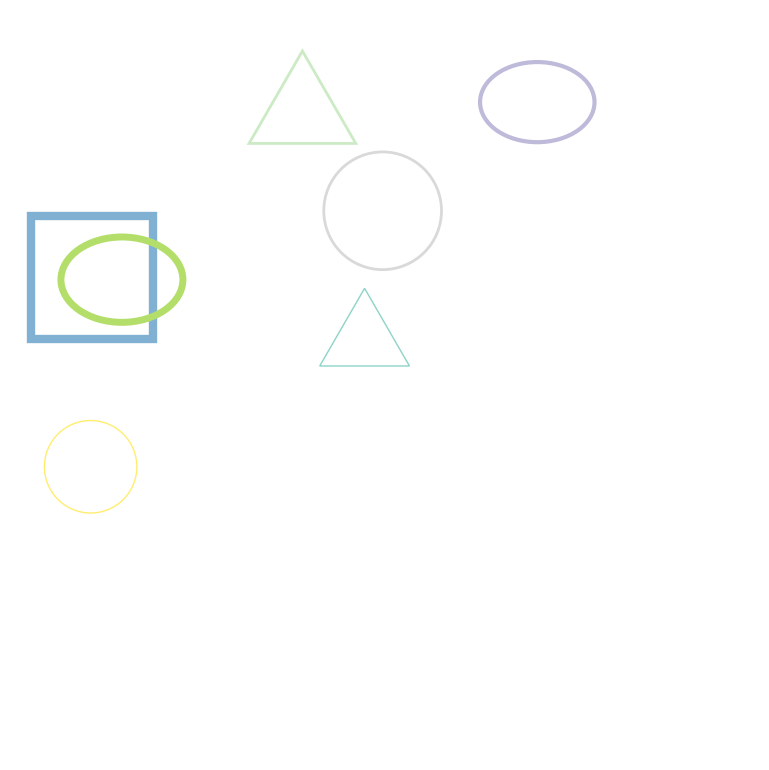[{"shape": "triangle", "thickness": 0.5, "radius": 0.34, "center": [0.473, 0.558]}, {"shape": "oval", "thickness": 1.5, "radius": 0.37, "center": [0.698, 0.867]}, {"shape": "square", "thickness": 3, "radius": 0.4, "center": [0.12, 0.64]}, {"shape": "oval", "thickness": 2.5, "radius": 0.4, "center": [0.158, 0.637]}, {"shape": "circle", "thickness": 1, "radius": 0.38, "center": [0.497, 0.726]}, {"shape": "triangle", "thickness": 1, "radius": 0.4, "center": [0.393, 0.854]}, {"shape": "circle", "thickness": 0.5, "radius": 0.3, "center": [0.118, 0.394]}]